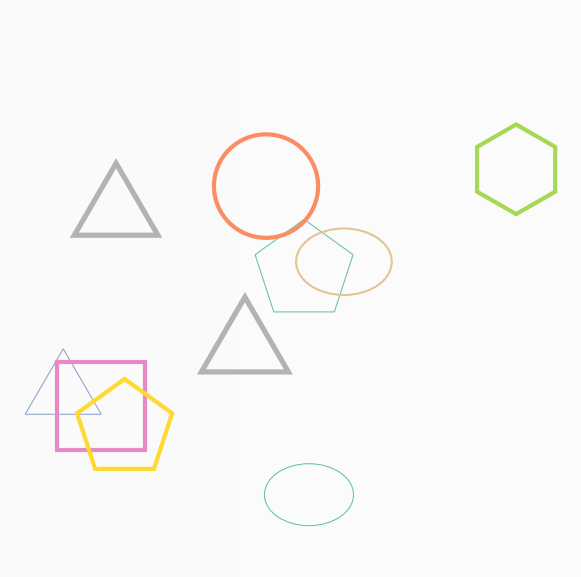[{"shape": "oval", "thickness": 0.5, "radius": 0.38, "center": [0.532, 0.143]}, {"shape": "pentagon", "thickness": 0.5, "radius": 0.44, "center": [0.523, 0.531]}, {"shape": "circle", "thickness": 2, "radius": 0.45, "center": [0.458, 0.677]}, {"shape": "triangle", "thickness": 0.5, "radius": 0.38, "center": [0.109, 0.32]}, {"shape": "square", "thickness": 2, "radius": 0.38, "center": [0.173, 0.296]}, {"shape": "hexagon", "thickness": 2, "radius": 0.39, "center": [0.888, 0.706]}, {"shape": "pentagon", "thickness": 2, "radius": 0.43, "center": [0.214, 0.257]}, {"shape": "oval", "thickness": 1, "radius": 0.41, "center": [0.592, 0.546]}, {"shape": "triangle", "thickness": 2.5, "radius": 0.42, "center": [0.2, 0.633]}, {"shape": "triangle", "thickness": 2.5, "radius": 0.43, "center": [0.421, 0.398]}]